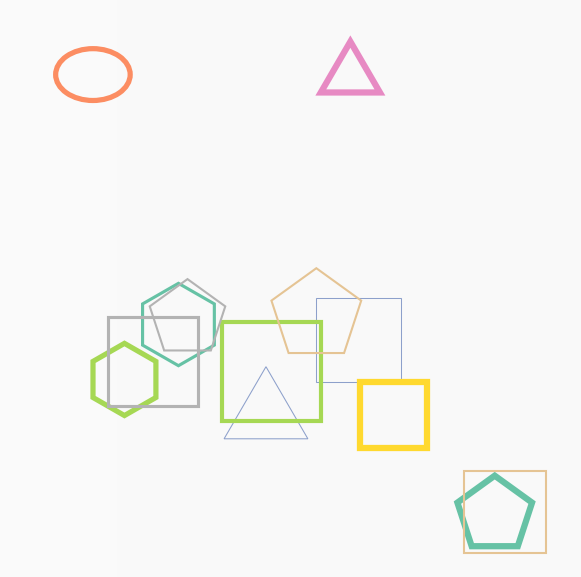[{"shape": "pentagon", "thickness": 3, "radius": 0.34, "center": [0.851, 0.108]}, {"shape": "hexagon", "thickness": 1.5, "radius": 0.36, "center": [0.307, 0.437]}, {"shape": "oval", "thickness": 2.5, "radius": 0.32, "center": [0.16, 0.87]}, {"shape": "square", "thickness": 0.5, "radius": 0.36, "center": [0.616, 0.411]}, {"shape": "triangle", "thickness": 0.5, "radius": 0.42, "center": [0.458, 0.281]}, {"shape": "triangle", "thickness": 3, "radius": 0.29, "center": [0.603, 0.868]}, {"shape": "hexagon", "thickness": 2.5, "radius": 0.31, "center": [0.214, 0.342]}, {"shape": "square", "thickness": 2, "radius": 0.43, "center": [0.467, 0.356]}, {"shape": "square", "thickness": 3, "radius": 0.29, "center": [0.676, 0.281]}, {"shape": "pentagon", "thickness": 1, "radius": 0.41, "center": [0.544, 0.454]}, {"shape": "square", "thickness": 1, "radius": 0.35, "center": [0.869, 0.112]}, {"shape": "pentagon", "thickness": 1, "radius": 0.34, "center": [0.323, 0.448]}, {"shape": "square", "thickness": 1.5, "radius": 0.39, "center": [0.263, 0.373]}]